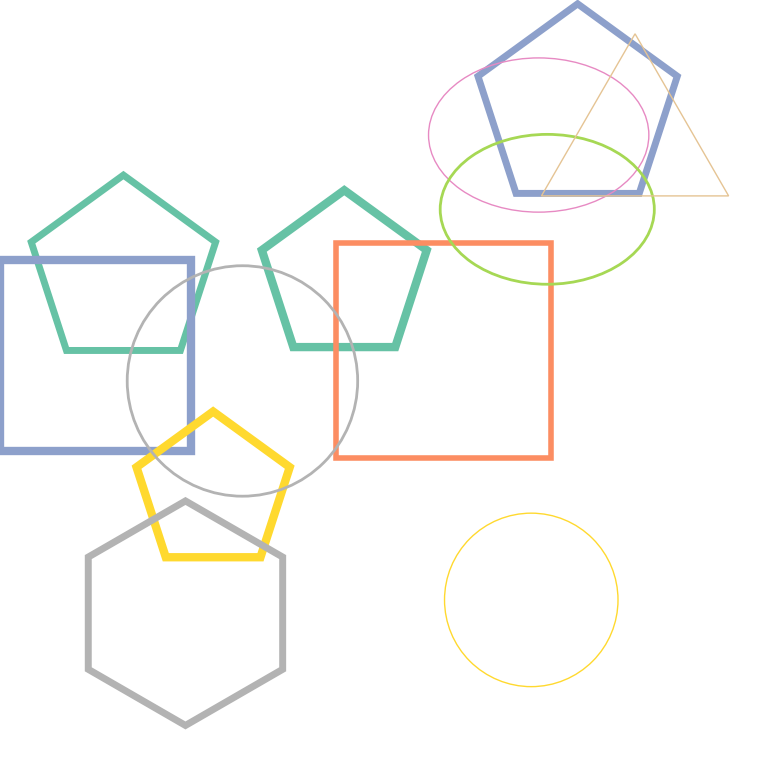[{"shape": "pentagon", "thickness": 3, "radius": 0.56, "center": [0.447, 0.64]}, {"shape": "pentagon", "thickness": 2.5, "radius": 0.63, "center": [0.16, 0.647]}, {"shape": "square", "thickness": 2, "radius": 0.7, "center": [0.576, 0.545]}, {"shape": "pentagon", "thickness": 2.5, "radius": 0.68, "center": [0.75, 0.859]}, {"shape": "square", "thickness": 3, "radius": 0.62, "center": [0.124, 0.538]}, {"shape": "oval", "thickness": 0.5, "radius": 0.72, "center": [0.7, 0.825]}, {"shape": "oval", "thickness": 1, "radius": 0.7, "center": [0.711, 0.728]}, {"shape": "pentagon", "thickness": 3, "radius": 0.52, "center": [0.277, 0.361]}, {"shape": "circle", "thickness": 0.5, "radius": 0.56, "center": [0.69, 0.221]}, {"shape": "triangle", "thickness": 0.5, "radius": 0.7, "center": [0.825, 0.816]}, {"shape": "hexagon", "thickness": 2.5, "radius": 0.73, "center": [0.241, 0.204]}, {"shape": "circle", "thickness": 1, "radius": 0.75, "center": [0.315, 0.505]}]